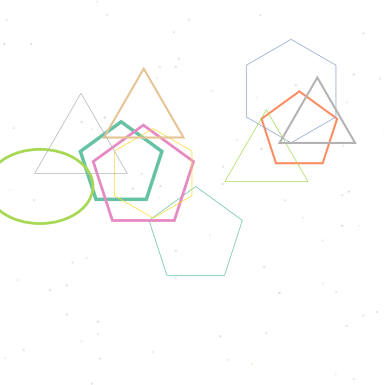[{"shape": "pentagon", "thickness": 0.5, "radius": 0.64, "center": [0.508, 0.388]}, {"shape": "pentagon", "thickness": 2.5, "radius": 0.56, "center": [0.315, 0.572]}, {"shape": "pentagon", "thickness": 1.5, "radius": 0.52, "center": [0.777, 0.66]}, {"shape": "hexagon", "thickness": 0.5, "radius": 0.67, "center": [0.756, 0.763]}, {"shape": "pentagon", "thickness": 2, "radius": 0.68, "center": [0.372, 0.538]}, {"shape": "triangle", "thickness": 0.5, "radius": 0.62, "center": [0.692, 0.59]}, {"shape": "oval", "thickness": 2, "radius": 0.69, "center": [0.104, 0.516]}, {"shape": "hexagon", "thickness": 0.5, "radius": 0.58, "center": [0.398, 0.55]}, {"shape": "triangle", "thickness": 1.5, "radius": 0.6, "center": [0.373, 0.702]}, {"shape": "triangle", "thickness": 0.5, "radius": 0.7, "center": [0.21, 0.619]}, {"shape": "triangle", "thickness": 1.5, "radius": 0.57, "center": [0.824, 0.685]}]